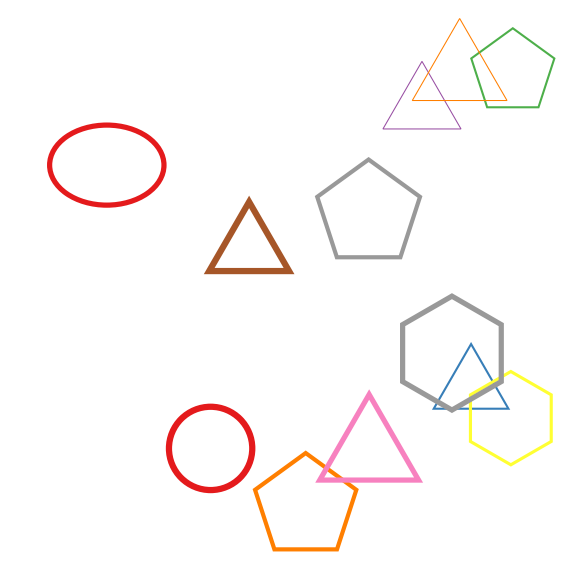[{"shape": "oval", "thickness": 2.5, "radius": 0.5, "center": [0.185, 0.713]}, {"shape": "circle", "thickness": 3, "radius": 0.36, "center": [0.365, 0.223]}, {"shape": "triangle", "thickness": 1, "radius": 0.37, "center": [0.816, 0.329]}, {"shape": "pentagon", "thickness": 1, "radius": 0.38, "center": [0.888, 0.875]}, {"shape": "triangle", "thickness": 0.5, "radius": 0.39, "center": [0.731, 0.815]}, {"shape": "pentagon", "thickness": 2, "radius": 0.46, "center": [0.529, 0.122]}, {"shape": "triangle", "thickness": 0.5, "radius": 0.47, "center": [0.796, 0.872]}, {"shape": "hexagon", "thickness": 1.5, "radius": 0.4, "center": [0.885, 0.275]}, {"shape": "triangle", "thickness": 3, "radius": 0.4, "center": [0.431, 0.57]}, {"shape": "triangle", "thickness": 2.5, "radius": 0.49, "center": [0.639, 0.217]}, {"shape": "hexagon", "thickness": 2.5, "radius": 0.49, "center": [0.783, 0.388]}, {"shape": "pentagon", "thickness": 2, "radius": 0.47, "center": [0.638, 0.629]}]